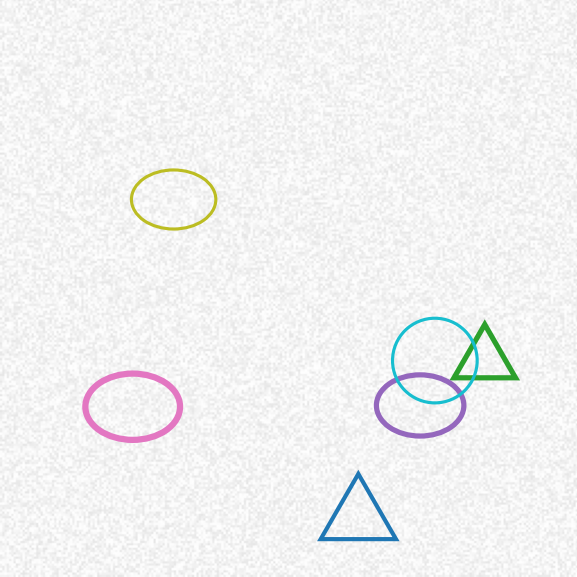[{"shape": "triangle", "thickness": 2, "radius": 0.38, "center": [0.62, 0.103]}, {"shape": "triangle", "thickness": 2.5, "radius": 0.31, "center": [0.839, 0.376]}, {"shape": "oval", "thickness": 2.5, "radius": 0.38, "center": [0.728, 0.297]}, {"shape": "oval", "thickness": 3, "radius": 0.41, "center": [0.23, 0.295]}, {"shape": "oval", "thickness": 1.5, "radius": 0.37, "center": [0.301, 0.654]}, {"shape": "circle", "thickness": 1.5, "radius": 0.37, "center": [0.753, 0.375]}]